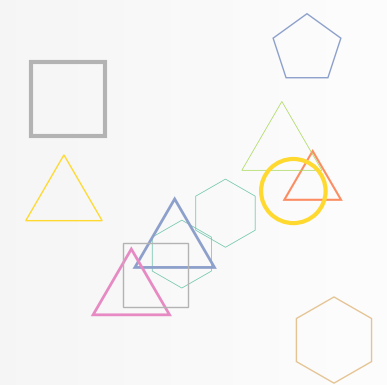[{"shape": "hexagon", "thickness": 0.5, "radius": 0.44, "center": [0.469, 0.34]}, {"shape": "hexagon", "thickness": 0.5, "radius": 0.44, "center": [0.582, 0.446]}, {"shape": "triangle", "thickness": 1.5, "radius": 0.42, "center": [0.807, 0.523]}, {"shape": "pentagon", "thickness": 1, "radius": 0.46, "center": [0.792, 0.872]}, {"shape": "triangle", "thickness": 2, "radius": 0.59, "center": [0.451, 0.365]}, {"shape": "triangle", "thickness": 2, "radius": 0.57, "center": [0.339, 0.239]}, {"shape": "triangle", "thickness": 0.5, "radius": 0.6, "center": [0.727, 0.617]}, {"shape": "triangle", "thickness": 1, "radius": 0.57, "center": [0.165, 0.484]}, {"shape": "circle", "thickness": 3, "radius": 0.42, "center": [0.757, 0.504]}, {"shape": "hexagon", "thickness": 1, "radius": 0.56, "center": [0.862, 0.117]}, {"shape": "square", "thickness": 3, "radius": 0.48, "center": [0.177, 0.743]}, {"shape": "square", "thickness": 1, "radius": 0.42, "center": [0.402, 0.286]}]